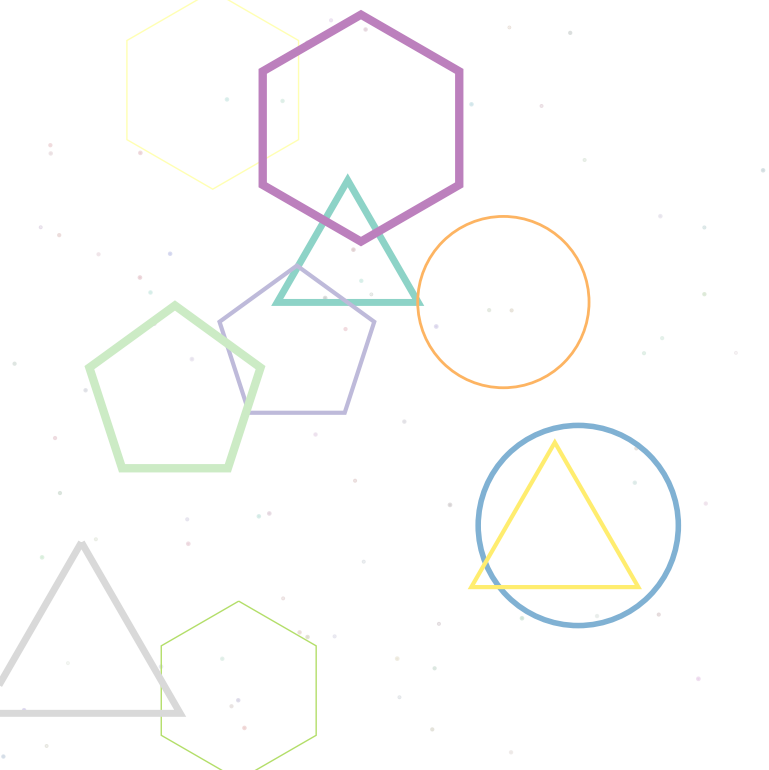[{"shape": "triangle", "thickness": 2.5, "radius": 0.53, "center": [0.452, 0.66]}, {"shape": "hexagon", "thickness": 0.5, "radius": 0.64, "center": [0.276, 0.883]}, {"shape": "pentagon", "thickness": 1.5, "radius": 0.53, "center": [0.386, 0.549]}, {"shape": "circle", "thickness": 2, "radius": 0.65, "center": [0.751, 0.318]}, {"shape": "circle", "thickness": 1, "radius": 0.56, "center": [0.654, 0.608]}, {"shape": "hexagon", "thickness": 0.5, "radius": 0.58, "center": [0.31, 0.103]}, {"shape": "triangle", "thickness": 2.5, "radius": 0.74, "center": [0.106, 0.148]}, {"shape": "hexagon", "thickness": 3, "radius": 0.74, "center": [0.469, 0.834]}, {"shape": "pentagon", "thickness": 3, "radius": 0.58, "center": [0.227, 0.486]}, {"shape": "triangle", "thickness": 1.5, "radius": 0.63, "center": [0.721, 0.3]}]